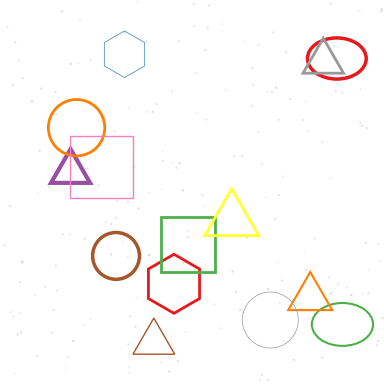[{"shape": "oval", "thickness": 2.5, "radius": 0.38, "center": [0.875, 0.848]}, {"shape": "hexagon", "thickness": 2, "radius": 0.38, "center": [0.452, 0.263]}, {"shape": "hexagon", "thickness": 0.5, "radius": 0.3, "center": [0.323, 0.859]}, {"shape": "oval", "thickness": 1.5, "radius": 0.4, "center": [0.889, 0.157]}, {"shape": "square", "thickness": 2, "radius": 0.36, "center": [0.488, 0.366]}, {"shape": "triangle", "thickness": 3, "radius": 0.29, "center": [0.183, 0.554]}, {"shape": "triangle", "thickness": 1.5, "radius": 0.33, "center": [0.806, 0.227]}, {"shape": "circle", "thickness": 2, "radius": 0.37, "center": [0.199, 0.668]}, {"shape": "triangle", "thickness": 2, "radius": 0.41, "center": [0.602, 0.429]}, {"shape": "triangle", "thickness": 1, "radius": 0.31, "center": [0.4, 0.111]}, {"shape": "circle", "thickness": 2.5, "radius": 0.3, "center": [0.301, 0.335]}, {"shape": "square", "thickness": 1, "radius": 0.41, "center": [0.264, 0.566]}, {"shape": "triangle", "thickness": 2, "radius": 0.3, "center": [0.84, 0.84]}, {"shape": "circle", "thickness": 0.5, "radius": 0.36, "center": [0.702, 0.169]}]